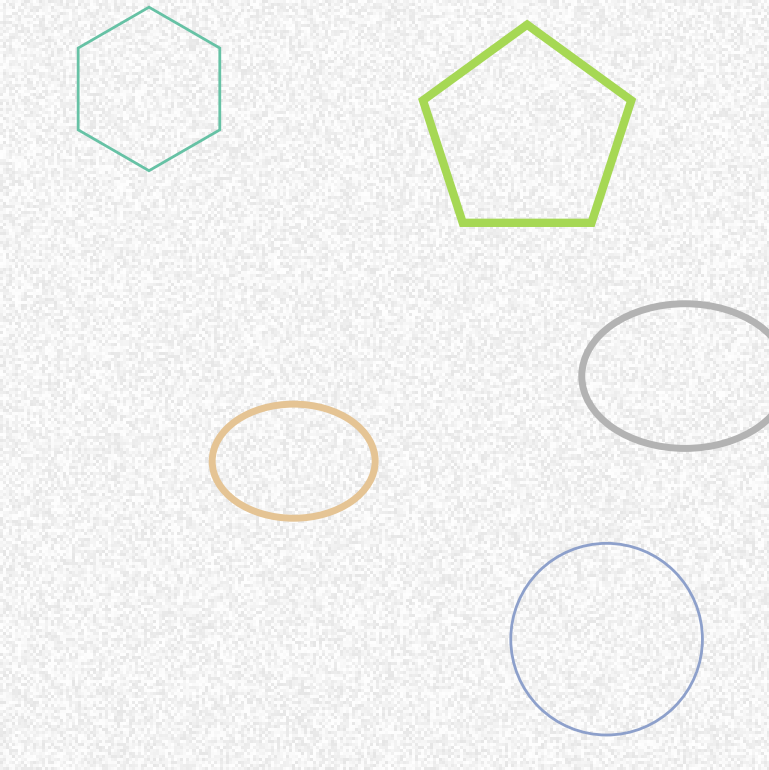[{"shape": "hexagon", "thickness": 1, "radius": 0.53, "center": [0.193, 0.884]}, {"shape": "circle", "thickness": 1, "radius": 0.62, "center": [0.788, 0.17]}, {"shape": "pentagon", "thickness": 3, "radius": 0.71, "center": [0.685, 0.826]}, {"shape": "oval", "thickness": 2.5, "radius": 0.53, "center": [0.381, 0.401]}, {"shape": "oval", "thickness": 2.5, "radius": 0.67, "center": [0.89, 0.512]}]